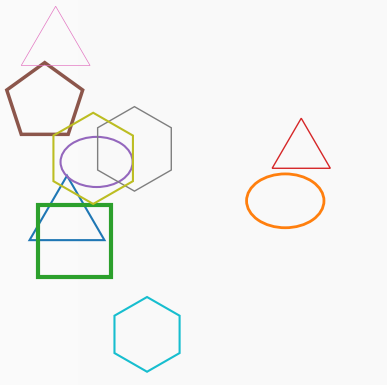[{"shape": "triangle", "thickness": 1.5, "radius": 0.56, "center": [0.173, 0.432]}, {"shape": "oval", "thickness": 2, "radius": 0.5, "center": [0.736, 0.478]}, {"shape": "square", "thickness": 3, "radius": 0.47, "center": [0.192, 0.374]}, {"shape": "triangle", "thickness": 1, "radius": 0.43, "center": [0.777, 0.606]}, {"shape": "oval", "thickness": 1.5, "radius": 0.47, "center": [0.249, 0.579]}, {"shape": "pentagon", "thickness": 2.5, "radius": 0.51, "center": [0.115, 0.734]}, {"shape": "triangle", "thickness": 0.5, "radius": 0.51, "center": [0.144, 0.881]}, {"shape": "hexagon", "thickness": 1, "radius": 0.55, "center": [0.347, 0.613]}, {"shape": "hexagon", "thickness": 1.5, "radius": 0.59, "center": [0.24, 0.589]}, {"shape": "hexagon", "thickness": 1.5, "radius": 0.49, "center": [0.379, 0.131]}]